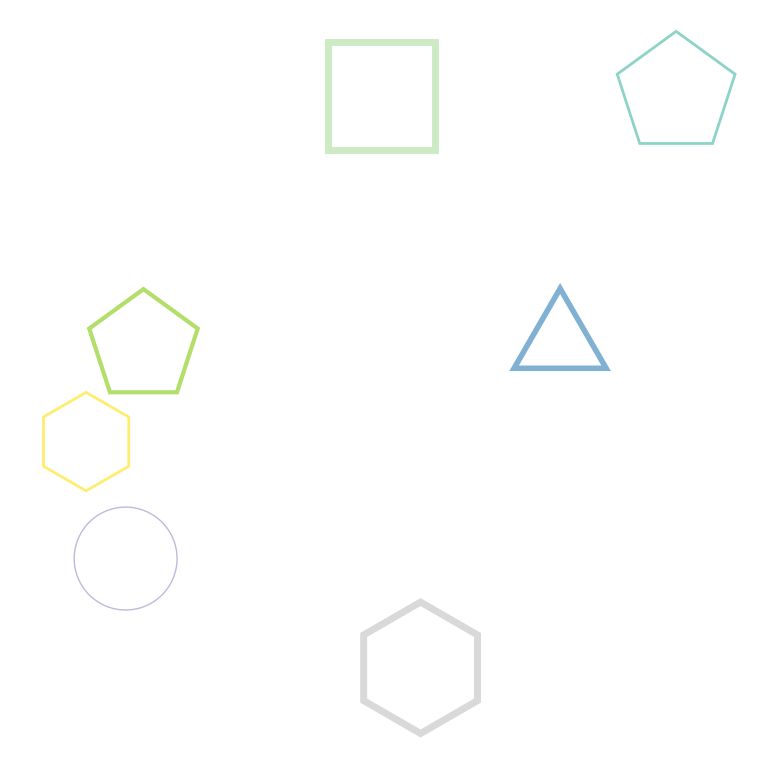[{"shape": "pentagon", "thickness": 1, "radius": 0.4, "center": [0.878, 0.879]}, {"shape": "circle", "thickness": 0.5, "radius": 0.33, "center": [0.163, 0.275]}, {"shape": "triangle", "thickness": 2, "radius": 0.35, "center": [0.727, 0.556]}, {"shape": "pentagon", "thickness": 1.5, "radius": 0.37, "center": [0.186, 0.55]}, {"shape": "hexagon", "thickness": 2.5, "radius": 0.43, "center": [0.546, 0.133]}, {"shape": "square", "thickness": 2.5, "radius": 0.35, "center": [0.495, 0.875]}, {"shape": "hexagon", "thickness": 1, "radius": 0.32, "center": [0.112, 0.426]}]